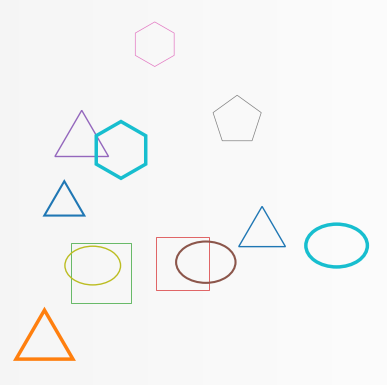[{"shape": "triangle", "thickness": 1, "radius": 0.35, "center": [0.676, 0.394]}, {"shape": "triangle", "thickness": 1.5, "radius": 0.3, "center": [0.166, 0.47]}, {"shape": "triangle", "thickness": 2.5, "radius": 0.42, "center": [0.115, 0.11]}, {"shape": "square", "thickness": 0.5, "radius": 0.39, "center": [0.261, 0.292]}, {"shape": "square", "thickness": 0.5, "radius": 0.35, "center": [0.471, 0.316]}, {"shape": "triangle", "thickness": 1, "radius": 0.4, "center": [0.211, 0.633]}, {"shape": "oval", "thickness": 1.5, "radius": 0.38, "center": [0.531, 0.319]}, {"shape": "hexagon", "thickness": 0.5, "radius": 0.29, "center": [0.399, 0.885]}, {"shape": "pentagon", "thickness": 0.5, "radius": 0.33, "center": [0.612, 0.687]}, {"shape": "oval", "thickness": 1, "radius": 0.36, "center": [0.239, 0.31]}, {"shape": "hexagon", "thickness": 2.5, "radius": 0.37, "center": [0.312, 0.611]}, {"shape": "oval", "thickness": 2.5, "radius": 0.4, "center": [0.869, 0.362]}]